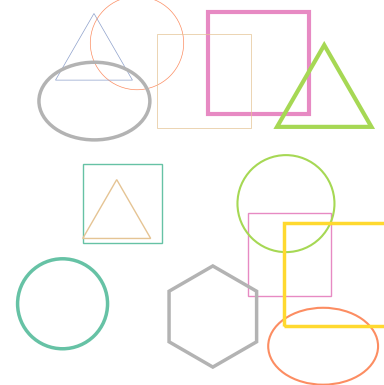[{"shape": "square", "thickness": 1, "radius": 0.52, "center": [0.318, 0.471]}, {"shape": "circle", "thickness": 2.5, "radius": 0.58, "center": [0.163, 0.211]}, {"shape": "oval", "thickness": 1.5, "radius": 0.71, "center": [0.839, 0.101]}, {"shape": "circle", "thickness": 0.5, "radius": 0.61, "center": [0.356, 0.888]}, {"shape": "triangle", "thickness": 0.5, "radius": 0.58, "center": [0.244, 0.85]}, {"shape": "square", "thickness": 1, "radius": 0.54, "center": [0.752, 0.339]}, {"shape": "square", "thickness": 3, "radius": 0.66, "center": [0.671, 0.837]}, {"shape": "circle", "thickness": 1.5, "radius": 0.63, "center": [0.743, 0.471]}, {"shape": "triangle", "thickness": 3, "radius": 0.71, "center": [0.842, 0.741]}, {"shape": "square", "thickness": 2.5, "radius": 0.67, "center": [0.872, 0.288]}, {"shape": "square", "thickness": 0.5, "radius": 0.61, "center": [0.53, 0.79]}, {"shape": "triangle", "thickness": 1, "radius": 0.51, "center": [0.303, 0.432]}, {"shape": "hexagon", "thickness": 2.5, "radius": 0.66, "center": [0.553, 0.178]}, {"shape": "oval", "thickness": 2.5, "radius": 0.72, "center": [0.245, 0.737]}]